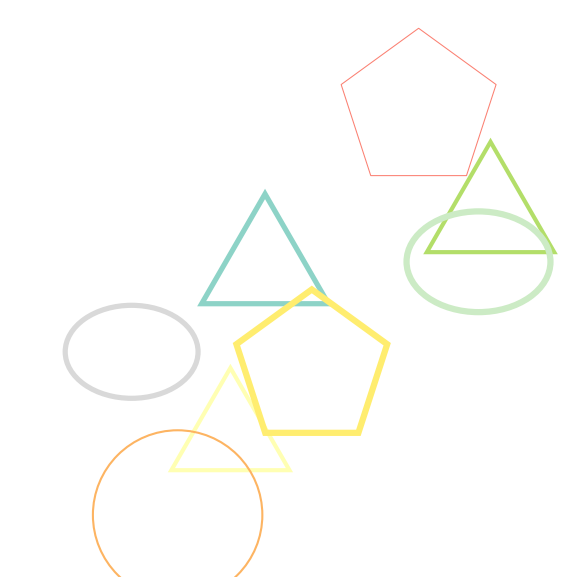[{"shape": "triangle", "thickness": 2.5, "radius": 0.63, "center": [0.459, 0.537]}, {"shape": "triangle", "thickness": 2, "radius": 0.59, "center": [0.399, 0.244]}, {"shape": "pentagon", "thickness": 0.5, "radius": 0.71, "center": [0.725, 0.809]}, {"shape": "circle", "thickness": 1, "radius": 0.73, "center": [0.308, 0.107]}, {"shape": "triangle", "thickness": 2, "radius": 0.64, "center": [0.849, 0.626]}, {"shape": "oval", "thickness": 2.5, "radius": 0.58, "center": [0.228, 0.39]}, {"shape": "oval", "thickness": 3, "radius": 0.62, "center": [0.829, 0.546]}, {"shape": "pentagon", "thickness": 3, "radius": 0.69, "center": [0.54, 0.361]}]